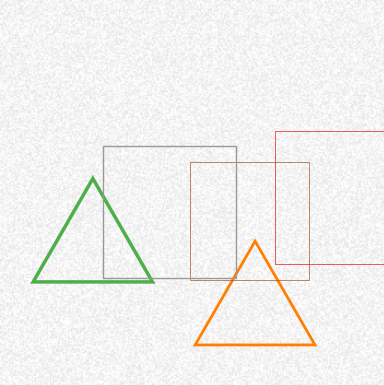[{"shape": "square", "thickness": 0.5, "radius": 0.86, "center": [0.886, 0.486]}, {"shape": "triangle", "thickness": 2.5, "radius": 0.89, "center": [0.241, 0.357]}, {"shape": "triangle", "thickness": 2, "radius": 0.9, "center": [0.663, 0.194]}, {"shape": "square", "thickness": 0.5, "radius": 0.77, "center": [0.648, 0.426]}, {"shape": "square", "thickness": 1, "radius": 0.86, "center": [0.44, 0.449]}]